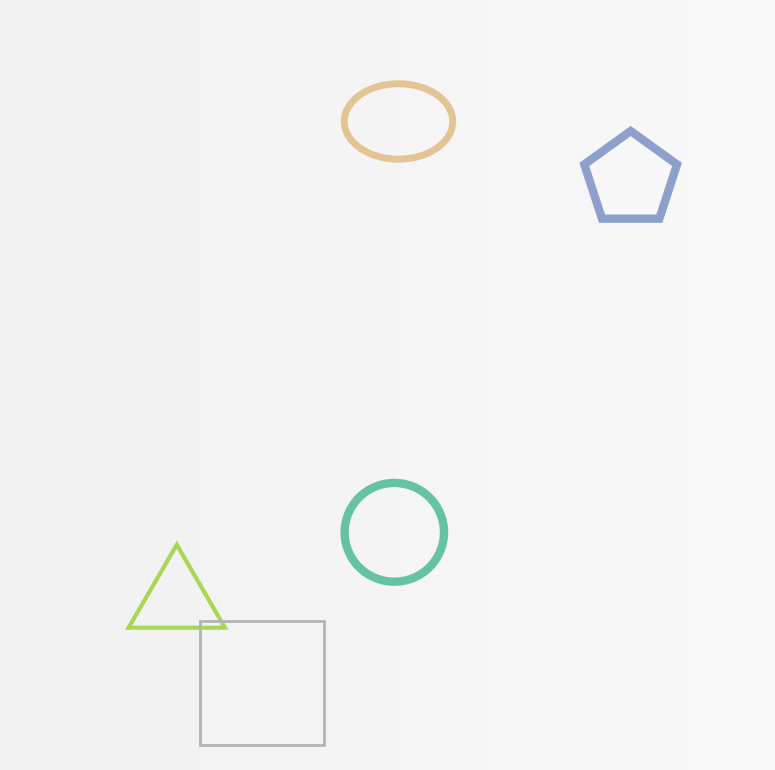[{"shape": "circle", "thickness": 3, "radius": 0.32, "center": [0.509, 0.309]}, {"shape": "pentagon", "thickness": 3, "radius": 0.31, "center": [0.814, 0.767]}, {"shape": "triangle", "thickness": 1.5, "radius": 0.36, "center": [0.228, 0.221]}, {"shape": "oval", "thickness": 2.5, "radius": 0.35, "center": [0.514, 0.842]}, {"shape": "square", "thickness": 1, "radius": 0.4, "center": [0.338, 0.114]}]